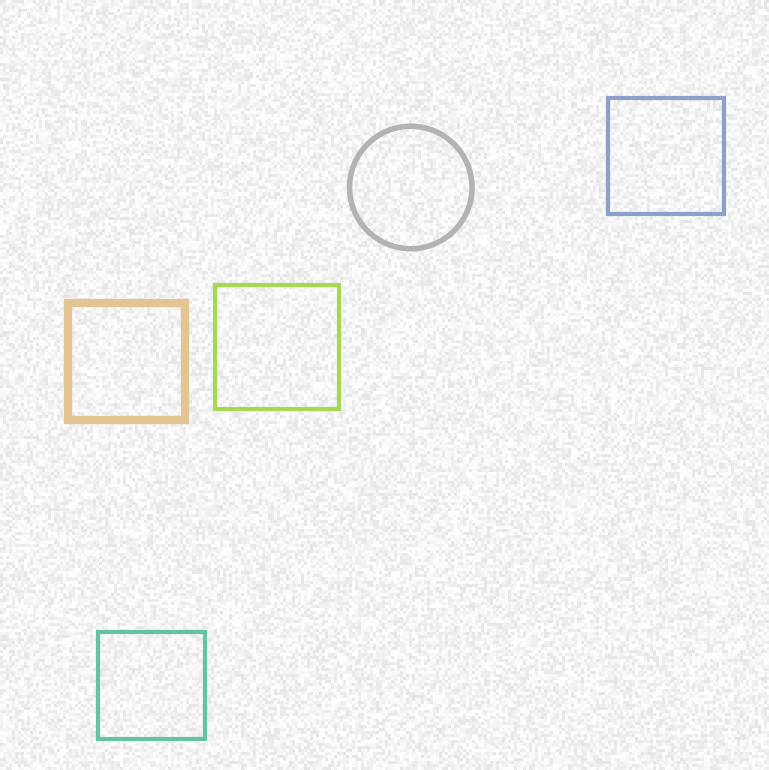[{"shape": "square", "thickness": 1.5, "radius": 0.35, "center": [0.197, 0.11]}, {"shape": "square", "thickness": 1.5, "radius": 0.37, "center": [0.865, 0.798]}, {"shape": "square", "thickness": 1.5, "radius": 0.4, "center": [0.359, 0.549]}, {"shape": "square", "thickness": 3, "radius": 0.38, "center": [0.164, 0.53]}, {"shape": "circle", "thickness": 2, "radius": 0.4, "center": [0.533, 0.757]}]